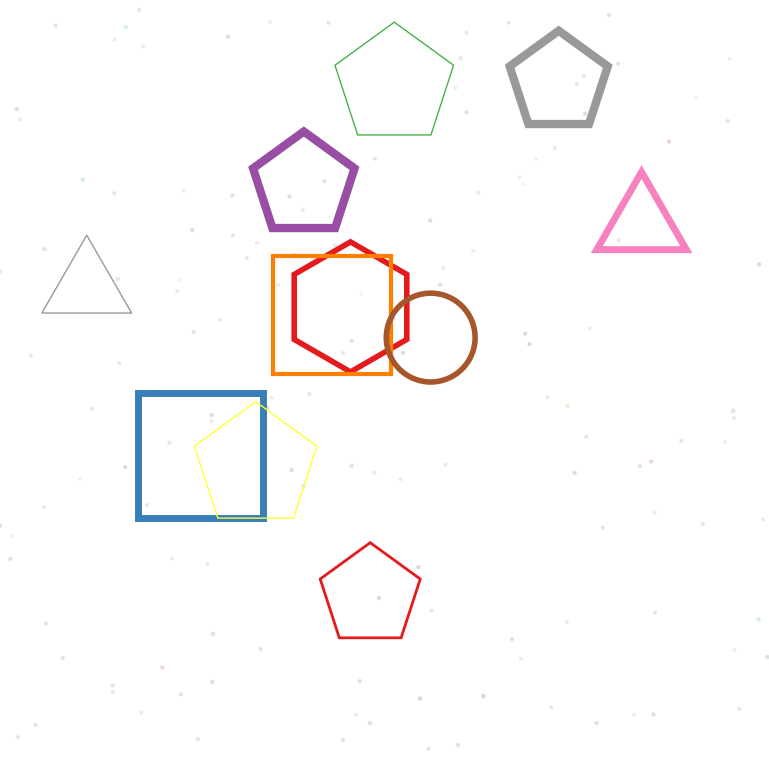[{"shape": "hexagon", "thickness": 2, "radius": 0.42, "center": [0.455, 0.601]}, {"shape": "pentagon", "thickness": 1, "radius": 0.34, "center": [0.481, 0.227]}, {"shape": "square", "thickness": 2.5, "radius": 0.4, "center": [0.261, 0.409]}, {"shape": "pentagon", "thickness": 0.5, "radius": 0.4, "center": [0.512, 0.89]}, {"shape": "pentagon", "thickness": 3, "radius": 0.35, "center": [0.395, 0.76]}, {"shape": "square", "thickness": 1.5, "radius": 0.38, "center": [0.431, 0.591]}, {"shape": "pentagon", "thickness": 0.5, "radius": 0.42, "center": [0.332, 0.395]}, {"shape": "circle", "thickness": 2, "radius": 0.29, "center": [0.559, 0.562]}, {"shape": "triangle", "thickness": 2.5, "radius": 0.34, "center": [0.833, 0.709]}, {"shape": "pentagon", "thickness": 3, "radius": 0.33, "center": [0.726, 0.893]}, {"shape": "triangle", "thickness": 0.5, "radius": 0.34, "center": [0.113, 0.627]}]